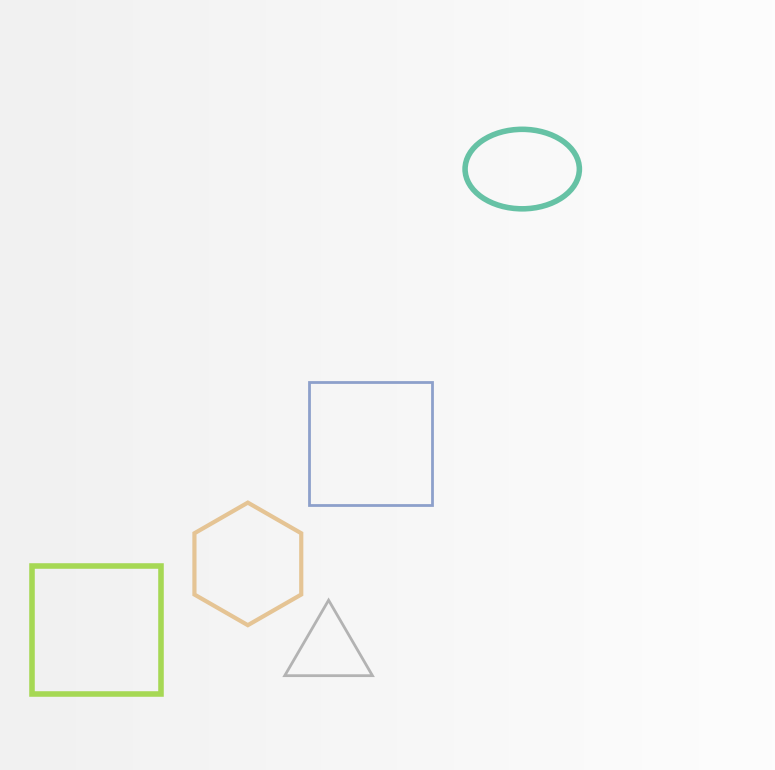[{"shape": "oval", "thickness": 2, "radius": 0.37, "center": [0.674, 0.78]}, {"shape": "square", "thickness": 1, "radius": 0.4, "center": [0.478, 0.424]}, {"shape": "square", "thickness": 2, "radius": 0.42, "center": [0.124, 0.181]}, {"shape": "hexagon", "thickness": 1.5, "radius": 0.4, "center": [0.32, 0.268]}, {"shape": "triangle", "thickness": 1, "radius": 0.33, "center": [0.424, 0.155]}]